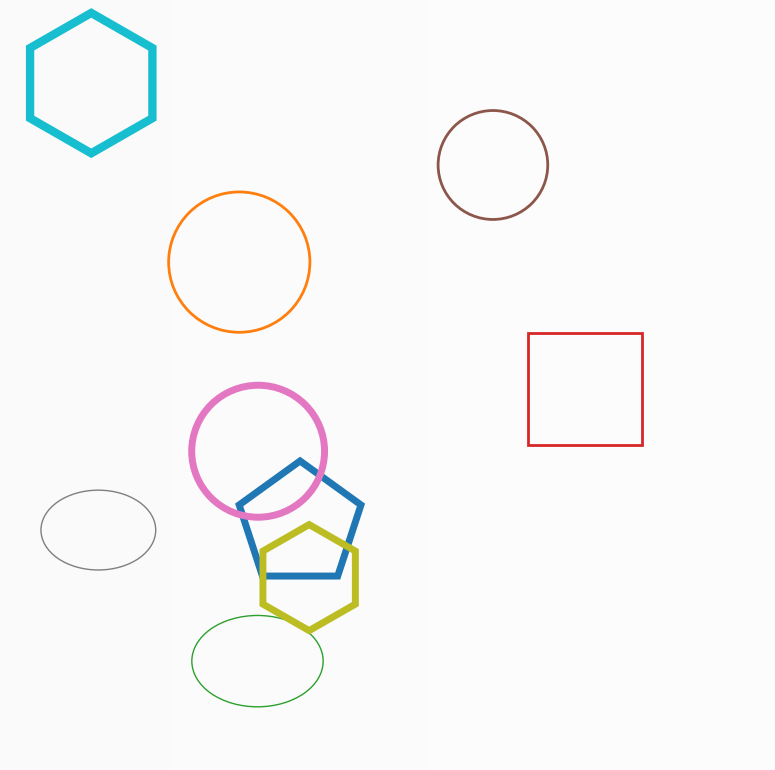[{"shape": "pentagon", "thickness": 2.5, "radius": 0.41, "center": [0.387, 0.319]}, {"shape": "circle", "thickness": 1, "radius": 0.46, "center": [0.309, 0.66]}, {"shape": "oval", "thickness": 0.5, "radius": 0.42, "center": [0.332, 0.141]}, {"shape": "square", "thickness": 1, "radius": 0.37, "center": [0.755, 0.495]}, {"shape": "circle", "thickness": 1, "radius": 0.35, "center": [0.636, 0.786]}, {"shape": "circle", "thickness": 2.5, "radius": 0.43, "center": [0.333, 0.414]}, {"shape": "oval", "thickness": 0.5, "radius": 0.37, "center": [0.127, 0.312]}, {"shape": "hexagon", "thickness": 2.5, "radius": 0.34, "center": [0.399, 0.25]}, {"shape": "hexagon", "thickness": 3, "radius": 0.46, "center": [0.118, 0.892]}]